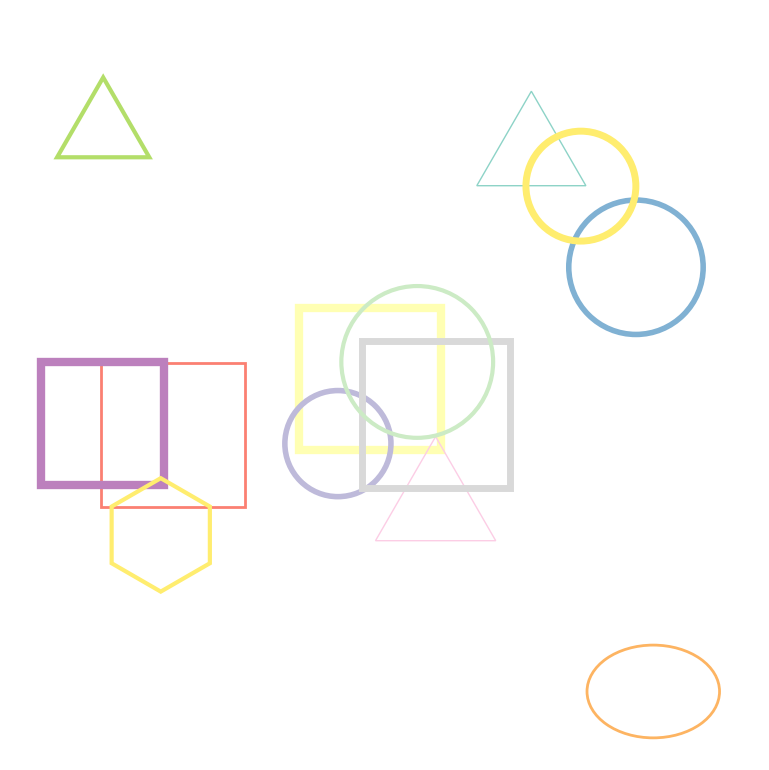[{"shape": "triangle", "thickness": 0.5, "radius": 0.41, "center": [0.69, 0.8]}, {"shape": "square", "thickness": 3, "radius": 0.46, "center": [0.481, 0.508]}, {"shape": "circle", "thickness": 2, "radius": 0.34, "center": [0.439, 0.424]}, {"shape": "square", "thickness": 1, "radius": 0.47, "center": [0.225, 0.436]}, {"shape": "circle", "thickness": 2, "radius": 0.44, "center": [0.826, 0.653]}, {"shape": "oval", "thickness": 1, "radius": 0.43, "center": [0.848, 0.102]}, {"shape": "triangle", "thickness": 1.5, "radius": 0.35, "center": [0.134, 0.83]}, {"shape": "triangle", "thickness": 0.5, "radius": 0.45, "center": [0.566, 0.343]}, {"shape": "square", "thickness": 2.5, "radius": 0.48, "center": [0.566, 0.461]}, {"shape": "square", "thickness": 3, "radius": 0.4, "center": [0.133, 0.45]}, {"shape": "circle", "thickness": 1.5, "radius": 0.49, "center": [0.542, 0.53]}, {"shape": "hexagon", "thickness": 1.5, "radius": 0.37, "center": [0.209, 0.305]}, {"shape": "circle", "thickness": 2.5, "radius": 0.36, "center": [0.754, 0.758]}]